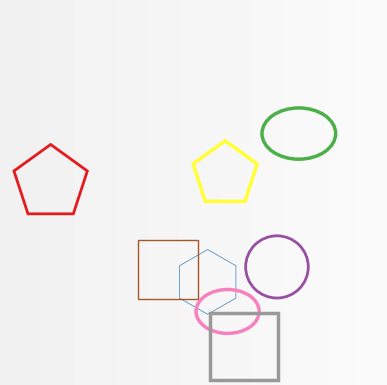[{"shape": "pentagon", "thickness": 2, "radius": 0.5, "center": [0.131, 0.525]}, {"shape": "hexagon", "thickness": 0.5, "radius": 0.42, "center": [0.536, 0.268]}, {"shape": "oval", "thickness": 2.5, "radius": 0.48, "center": [0.771, 0.653]}, {"shape": "circle", "thickness": 2, "radius": 0.4, "center": [0.715, 0.307]}, {"shape": "pentagon", "thickness": 2.5, "radius": 0.43, "center": [0.581, 0.547]}, {"shape": "square", "thickness": 1, "radius": 0.38, "center": [0.434, 0.299]}, {"shape": "oval", "thickness": 2.5, "radius": 0.41, "center": [0.587, 0.191]}, {"shape": "square", "thickness": 2.5, "radius": 0.44, "center": [0.631, 0.1]}]